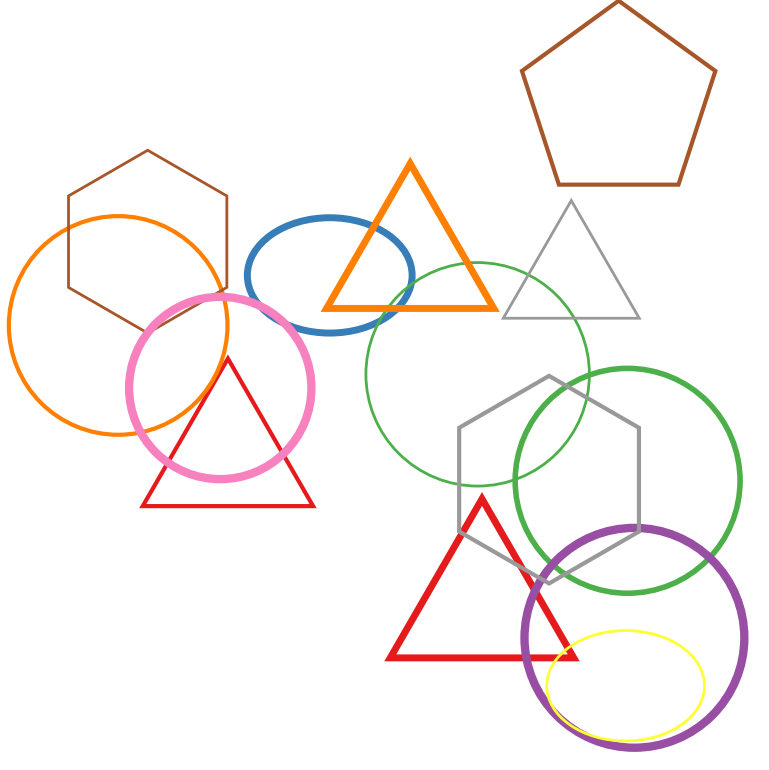[{"shape": "triangle", "thickness": 2.5, "radius": 0.69, "center": [0.626, 0.214]}, {"shape": "triangle", "thickness": 1.5, "radius": 0.64, "center": [0.296, 0.407]}, {"shape": "oval", "thickness": 2.5, "radius": 0.54, "center": [0.428, 0.642]}, {"shape": "circle", "thickness": 1, "radius": 0.73, "center": [0.62, 0.514]}, {"shape": "circle", "thickness": 2, "radius": 0.73, "center": [0.815, 0.376]}, {"shape": "circle", "thickness": 3, "radius": 0.71, "center": [0.824, 0.172]}, {"shape": "circle", "thickness": 1.5, "radius": 0.71, "center": [0.153, 0.577]}, {"shape": "triangle", "thickness": 2.5, "radius": 0.63, "center": [0.533, 0.662]}, {"shape": "oval", "thickness": 1, "radius": 0.51, "center": [0.813, 0.109]}, {"shape": "hexagon", "thickness": 1, "radius": 0.59, "center": [0.192, 0.686]}, {"shape": "pentagon", "thickness": 1.5, "radius": 0.66, "center": [0.803, 0.867]}, {"shape": "circle", "thickness": 3, "radius": 0.59, "center": [0.286, 0.496]}, {"shape": "triangle", "thickness": 1, "radius": 0.51, "center": [0.742, 0.638]}, {"shape": "hexagon", "thickness": 1.5, "radius": 0.67, "center": [0.713, 0.377]}]